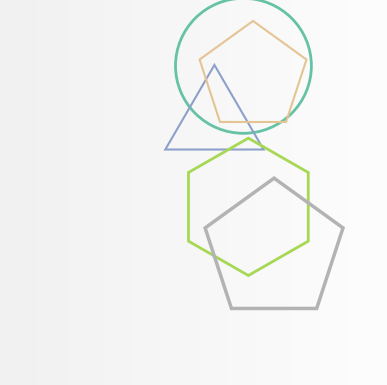[{"shape": "circle", "thickness": 2, "radius": 0.88, "center": [0.628, 0.829]}, {"shape": "triangle", "thickness": 1.5, "radius": 0.73, "center": [0.553, 0.685]}, {"shape": "hexagon", "thickness": 2, "radius": 0.89, "center": [0.641, 0.463]}, {"shape": "pentagon", "thickness": 1.5, "radius": 0.73, "center": [0.653, 0.801]}, {"shape": "pentagon", "thickness": 2.5, "radius": 0.94, "center": [0.707, 0.35]}]